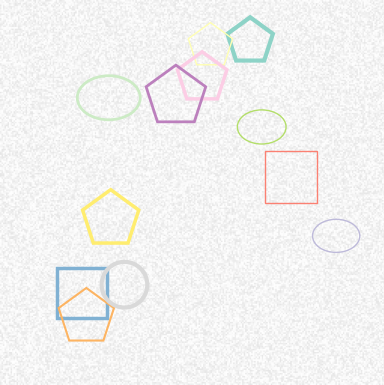[{"shape": "pentagon", "thickness": 3, "radius": 0.31, "center": [0.65, 0.893]}, {"shape": "pentagon", "thickness": 1, "radius": 0.3, "center": [0.547, 0.881]}, {"shape": "oval", "thickness": 1, "radius": 0.31, "center": [0.873, 0.387]}, {"shape": "square", "thickness": 1, "radius": 0.34, "center": [0.756, 0.54]}, {"shape": "square", "thickness": 2.5, "radius": 0.32, "center": [0.213, 0.239]}, {"shape": "pentagon", "thickness": 1.5, "radius": 0.38, "center": [0.224, 0.177]}, {"shape": "oval", "thickness": 1, "radius": 0.32, "center": [0.68, 0.67]}, {"shape": "pentagon", "thickness": 2.5, "radius": 0.34, "center": [0.525, 0.798]}, {"shape": "circle", "thickness": 3, "radius": 0.3, "center": [0.323, 0.261]}, {"shape": "pentagon", "thickness": 2, "radius": 0.41, "center": [0.457, 0.749]}, {"shape": "oval", "thickness": 2, "radius": 0.41, "center": [0.283, 0.746]}, {"shape": "pentagon", "thickness": 2.5, "radius": 0.38, "center": [0.287, 0.431]}]